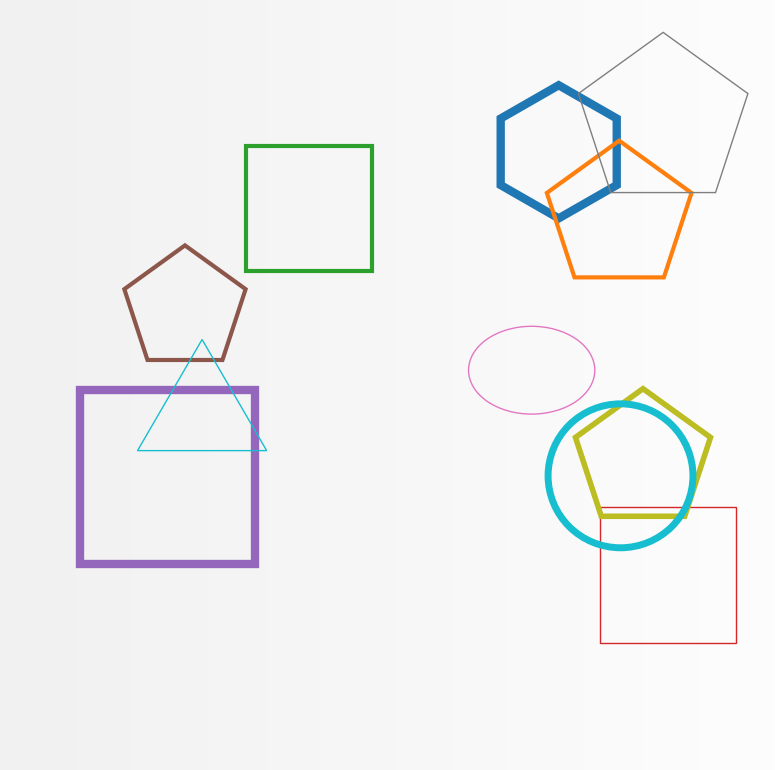[{"shape": "hexagon", "thickness": 3, "radius": 0.43, "center": [0.721, 0.803]}, {"shape": "pentagon", "thickness": 1.5, "radius": 0.49, "center": [0.799, 0.719]}, {"shape": "square", "thickness": 1.5, "radius": 0.4, "center": [0.399, 0.73]}, {"shape": "square", "thickness": 0.5, "radius": 0.44, "center": [0.862, 0.253]}, {"shape": "square", "thickness": 3, "radius": 0.57, "center": [0.216, 0.38]}, {"shape": "pentagon", "thickness": 1.5, "radius": 0.41, "center": [0.239, 0.599]}, {"shape": "oval", "thickness": 0.5, "radius": 0.41, "center": [0.686, 0.519]}, {"shape": "pentagon", "thickness": 0.5, "radius": 0.57, "center": [0.856, 0.843]}, {"shape": "pentagon", "thickness": 2, "radius": 0.46, "center": [0.83, 0.404]}, {"shape": "circle", "thickness": 2.5, "radius": 0.47, "center": [0.801, 0.382]}, {"shape": "triangle", "thickness": 0.5, "radius": 0.48, "center": [0.261, 0.463]}]